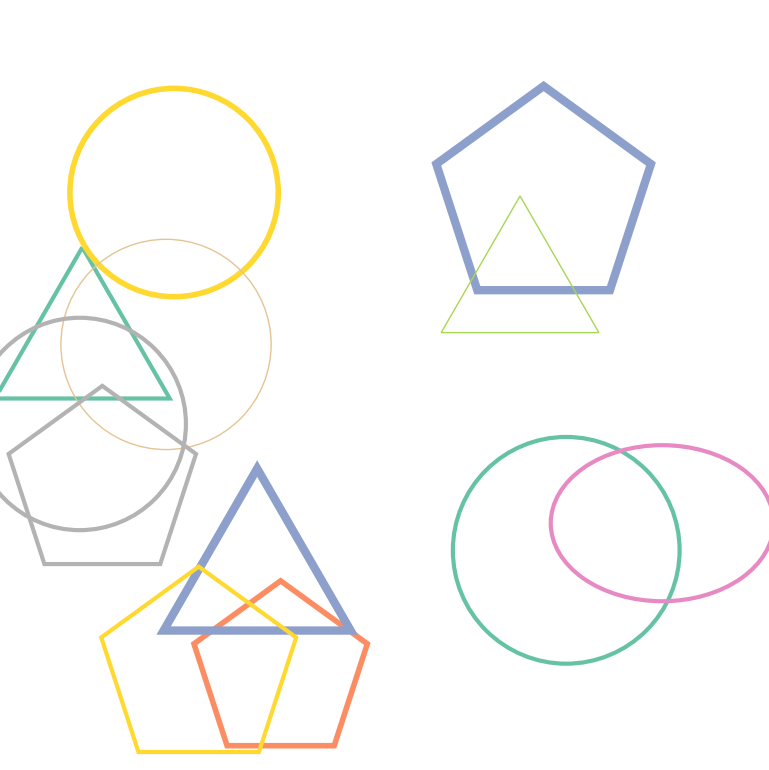[{"shape": "triangle", "thickness": 1.5, "radius": 0.65, "center": [0.107, 0.548]}, {"shape": "circle", "thickness": 1.5, "radius": 0.74, "center": [0.735, 0.285]}, {"shape": "pentagon", "thickness": 2, "radius": 0.59, "center": [0.364, 0.127]}, {"shape": "triangle", "thickness": 3, "radius": 0.7, "center": [0.334, 0.251]}, {"shape": "pentagon", "thickness": 3, "radius": 0.73, "center": [0.706, 0.742]}, {"shape": "oval", "thickness": 1.5, "radius": 0.72, "center": [0.86, 0.321]}, {"shape": "triangle", "thickness": 0.5, "radius": 0.59, "center": [0.675, 0.627]}, {"shape": "pentagon", "thickness": 1.5, "radius": 0.67, "center": [0.258, 0.131]}, {"shape": "circle", "thickness": 2, "radius": 0.68, "center": [0.226, 0.75]}, {"shape": "circle", "thickness": 0.5, "radius": 0.68, "center": [0.216, 0.553]}, {"shape": "pentagon", "thickness": 1.5, "radius": 0.64, "center": [0.133, 0.371]}, {"shape": "circle", "thickness": 1.5, "radius": 0.69, "center": [0.104, 0.449]}]